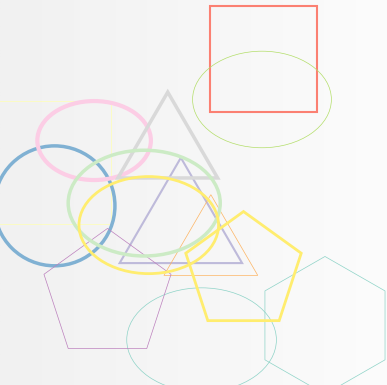[{"shape": "oval", "thickness": 0.5, "radius": 0.97, "center": [0.52, 0.117]}, {"shape": "hexagon", "thickness": 0.5, "radius": 0.89, "center": [0.839, 0.155]}, {"shape": "square", "thickness": 0.5, "radius": 0.8, "center": [0.127, 0.577]}, {"shape": "triangle", "thickness": 1.5, "radius": 0.91, "center": [0.467, 0.408]}, {"shape": "square", "thickness": 1.5, "radius": 0.69, "center": [0.68, 0.846]}, {"shape": "circle", "thickness": 2.5, "radius": 0.78, "center": [0.141, 0.465]}, {"shape": "triangle", "thickness": 0.5, "radius": 0.7, "center": [0.544, 0.355]}, {"shape": "oval", "thickness": 0.5, "radius": 0.9, "center": [0.676, 0.742]}, {"shape": "oval", "thickness": 3, "radius": 0.73, "center": [0.243, 0.635]}, {"shape": "triangle", "thickness": 2.5, "radius": 0.74, "center": [0.433, 0.612]}, {"shape": "pentagon", "thickness": 0.5, "radius": 0.86, "center": [0.277, 0.234]}, {"shape": "oval", "thickness": 2.5, "radius": 0.98, "center": [0.372, 0.472]}, {"shape": "oval", "thickness": 2, "radius": 0.9, "center": [0.384, 0.415]}, {"shape": "pentagon", "thickness": 2, "radius": 0.78, "center": [0.628, 0.294]}]